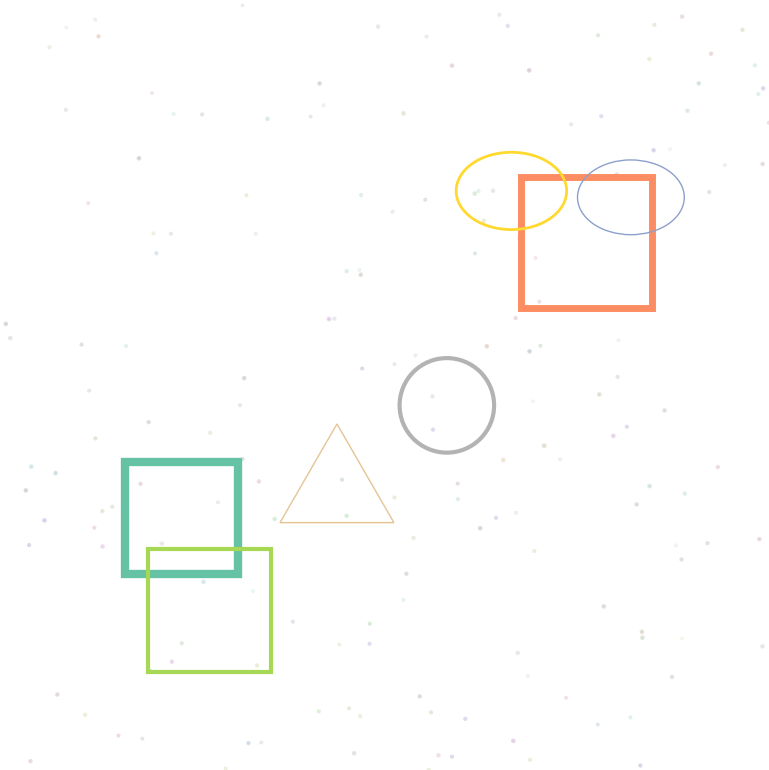[{"shape": "square", "thickness": 3, "radius": 0.36, "center": [0.236, 0.328]}, {"shape": "square", "thickness": 2.5, "radius": 0.43, "center": [0.762, 0.685]}, {"shape": "oval", "thickness": 0.5, "radius": 0.35, "center": [0.819, 0.744]}, {"shape": "square", "thickness": 1.5, "radius": 0.4, "center": [0.272, 0.208]}, {"shape": "oval", "thickness": 1, "radius": 0.36, "center": [0.664, 0.752]}, {"shape": "triangle", "thickness": 0.5, "radius": 0.43, "center": [0.438, 0.364]}, {"shape": "circle", "thickness": 1.5, "radius": 0.31, "center": [0.58, 0.474]}]